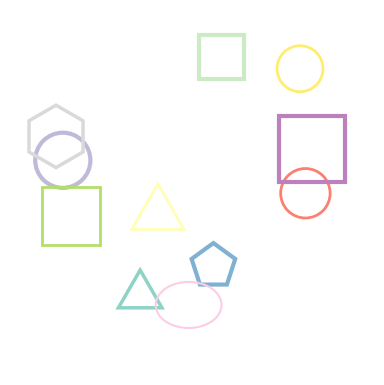[{"shape": "triangle", "thickness": 2.5, "radius": 0.33, "center": [0.364, 0.233]}, {"shape": "triangle", "thickness": 2, "radius": 0.39, "center": [0.41, 0.444]}, {"shape": "circle", "thickness": 3, "radius": 0.36, "center": [0.163, 0.584]}, {"shape": "circle", "thickness": 2, "radius": 0.32, "center": [0.793, 0.498]}, {"shape": "pentagon", "thickness": 3, "radius": 0.3, "center": [0.554, 0.309]}, {"shape": "square", "thickness": 2, "radius": 0.37, "center": [0.184, 0.439]}, {"shape": "oval", "thickness": 1.5, "radius": 0.43, "center": [0.49, 0.208]}, {"shape": "hexagon", "thickness": 2.5, "radius": 0.41, "center": [0.146, 0.646]}, {"shape": "square", "thickness": 3, "radius": 0.43, "center": [0.811, 0.613]}, {"shape": "square", "thickness": 3, "radius": 0.29, "center": [0.575, 0.853]}, {"shape": "circle", "thickness": 2, "radius": 0.3, "center": [0.779, 0.822]}]